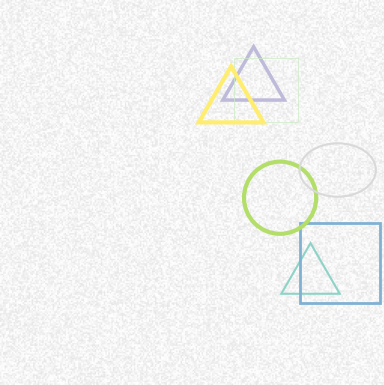[{"shape": "triangle", "thickness": 1.5, "radius": 0.44, "center": [0.807, 0.281]}, {"shape": "triangle", "thickness": 2.5, "radius": 0.46, "center": [0.659, 0.786]}, {"shape": "square", "thickness": 2, "radius": 0.52, "center": [0.884, 0.317]}, {"shape": "circle", "thickness": 3, "radius": 0.47, "center": [0.728, 0.486]}, {"shape": "oval", "thickness": 1.5, "radius": 0.5, "center": [0.877, 0.558]}, {"shape": "square", "thickness": 0.5, "radius": 0.42, "center": [0.691, 0.765]}, {"shape": "triangle", "thickness": 3, "radius": 0.48, "center": [0.6, 0.731]}]